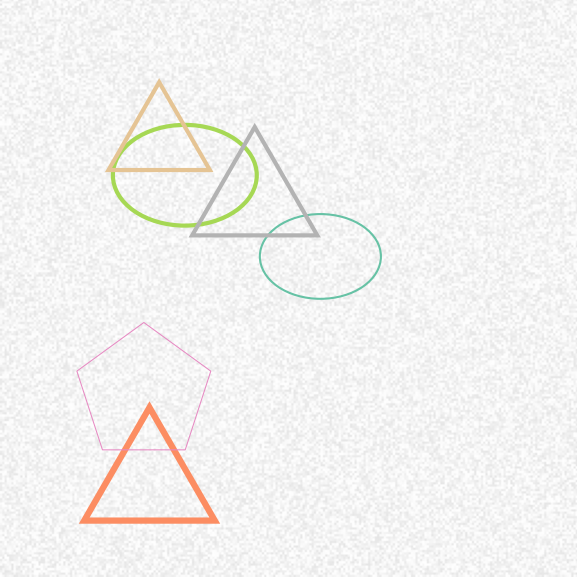[{"shape": "oval", "thickness": 1, "radius": 0.52, "center": [0.555, 0.555]}, {"shape": "triangle", "thickness": 3, "radius": 0.65, "center": [0.259, 0.163]}, {"shape": "pentagon", "thickness": 0.5, "radius": 0.61, "center": [0.249, 0.319]}, {"shape": "oval", "thickness": 2, "radius": 0.62, "center": [0.32, 0.696]}, {"shape": "triangle", "thickness": 2, "radius": 0.51, "center": [0.276, 0.755]}, {"shape": "triangle", "thickness": 2, "radius": 0.63, "center": [0.441, 0.654]}]